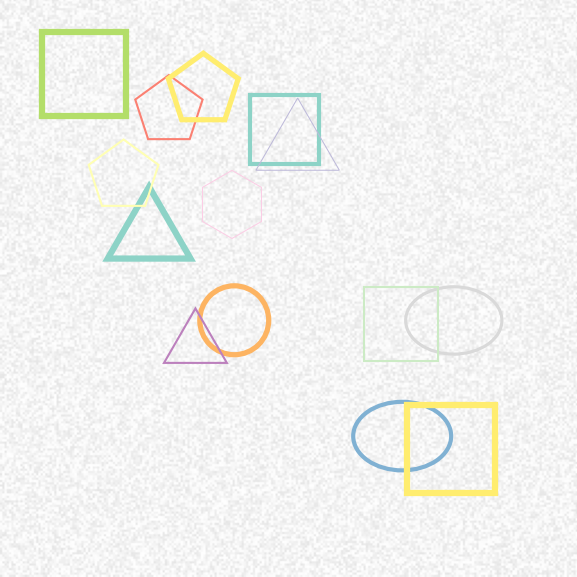[{"shape": "square", "thickness": 2, "radius": 0.3, "center": [0.493, 0.775]}, {"shape": "triangle", "thickness": 3, "radius": 0.41, "center": [0.258, 0.593]}, {"shape": "pentagon", "thickness": 1, "radius": 0.32, "center": [0.214, 0.694]}, {"shape": "triangle", "thickness": 0.5, "radius": 0.42, "center": [0.515, 0.746]}, {"shape": "pentagon", "thickness": 1, "radius": 0.31, "center": [0.293, 0.808]}, {"shape": "oval", "thickness": 2, "radius": 0.42, "center": [0.696, 0.244]}, {"shape": "circle", "thickness": 2.5, "radius": 0.3, "center": [0.406, 0.445]}, {"shape": "square", "thickness": 3, "radius": 0.36, "center": [0.145, 0.871]}, {"shape": "hexagon", "thickness": 0.5, "radius": 0.29, "center": [0.402, 0.645]}, {"shape": "oval", "thickness": 1.5, "radius": 0.42, "center": [0.786, 0.444]}, {"shape": "triangle", "thickness": 1, "radius": 0.31, "center": [0.338, 0.402]}, {"shape": "square", "thickness": 1, "radius": 0.32, "center": [0.694, 0.439]}, {"shape": "pentagon", "thickness": 2.5, "radius": 0.32, "center": [0.352, 0.843]}, {"shape": "square", "thickness": 3, "radius": 0.38, "center": [0.781, 0.222]}]